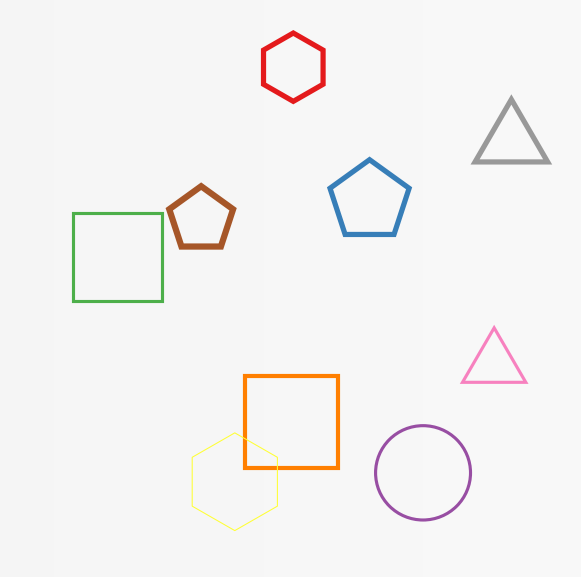[{"shape": "hexagon", "thickness": 2.5, "radius": 0.3, "center": [0.505, 0.883]}, {"shape": "pentagon", "thickness": 2.5, "radius": 0.36, "center": [0.636, 0.651]}, {"shape": "square", "thickness": 1.5, "radius": 0.38, "center": [0.203, 0.554]}, {"shape": "circle", "thickness": 1.5, "radius": 0.41, "center": [0.728, 0.18]}, {"shape": "square", "thickness": 2, "radius": 0.4, "center": [0.502, 0.268]}, {"shape": "hexagon", "thickness": 0.5, "radius": 0.42, "center": [0.404, 0.165]}, {"shape": "pentagon", "thickness": 3, "radius": 0.29, "center": [0.346, 0.619]}, {"shape": "triangle", "thickness": 1.5, "radius": 0.31, "center": [0.85, 0.369]}, {"shape": "triangle", "thickness": 2.5, "radius": 0.36, "center": [0.88, 0.755]}]